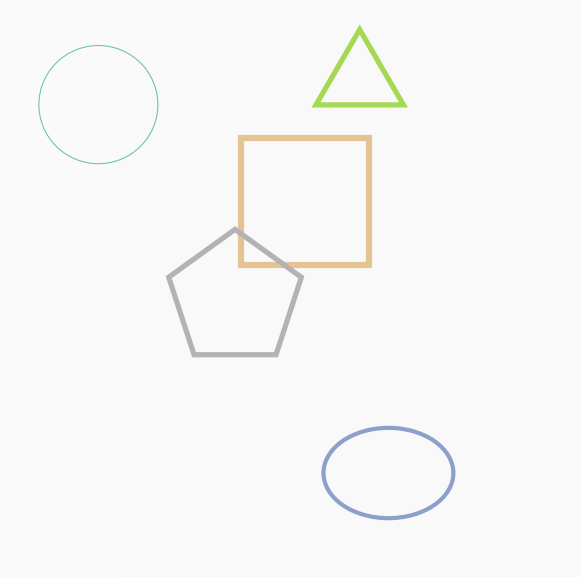[{"shape": "circle", "thickness": 0.5, "radius": 0.51, "center": [0.169, 0.818]}, {"shape": "oval", "thickness": 2, "radius": 0.56, "center": [0.668, 0.18]}, {"shape": "triangle", "thickness": 2.5, "radius": 0.43, "center": [0.619, 0.861]}, {"shape": "square", "thickness": 3, "radius": 0.55, "center": [0.524, 0.65]}, {"shape": "pentagon", "thickness": 2.5, "radius": 0.6, "center": [0.404, 0.482]}]